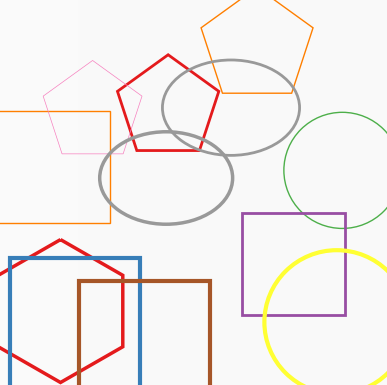[{"shape": "pentagon", "thickness": 2, "radius": 0.69, "center": [0.434, 0.72]}, {"shape": "hexagon", "thickness": 2.5, "radius": 0.93, "center": [0.156, 0.192]}, {"shape": "square", "thickness": 3, "radius": 0.84, "center": [0.193, 0.162]}, {"shape": "circle", "thickness": 1, "radius": 0.75, "center": [0.883, 0.557]}, {"shape": "square", "thickness": 2, "radius": 0.67, "center": [0.757, 0.314]}, {"shape": "pentagon", "thickness": 1, "radius": 0.76, "center": [0.663, 0.881]}, {"shape": "square", "thickness": 1, "radius": 0.73, "center": [0.137, 0.567]}, {"shape": "circle", "thickness": 3, "radius": 0.93, "center": [0.869, 0.163]}, {"shape": "square", "thickness": 3, "radius": 0.85, "center": [0.374, 0.1]}, {"shape": "pentagon", "thickness": 0.5, "radius": 0.67, "center": [0.239, 0.709]}, {"shape": "oval", "thickness": 2.5, "radius": 0.86, "center": [0.429, 0.538]}, {"shape": "oval", "thickness": 2, "radius": 0.88, "center": [0.596, 0.72]}]